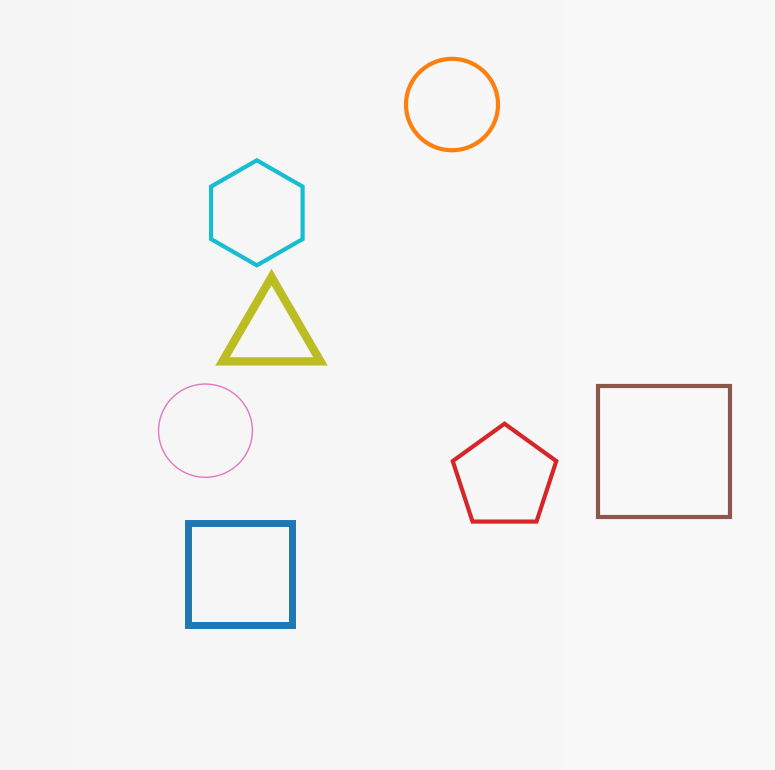[{"shape": "square", "thickness": 2.5, "radius": 0.33, "center": [0.31, 0.254]}, {"shape": "circle", "thickness": 1.5, "radius": 0.3, "center": [0.583, 0.864]}, {"shape": "pentagon", "thickness": 1.5, "radius": 0.35, "center": [0.651, 0.379]}, {"shape": "square", "thickness": 1.5, "radius": 0.43, "center": [0.857, 0.413]}, {"shape": "circle", "thickness": 0.5, "radius": 0.3, "center": [0.265, 0.441]}, {"shape": "triangle", "thickness": 3, "radius": 0.37, "center": [0.35, 0.567]}, {"shape": "hexagon", "thickness": 1.5, "radius": 0.34, "center": [0.331, 0.724]}]